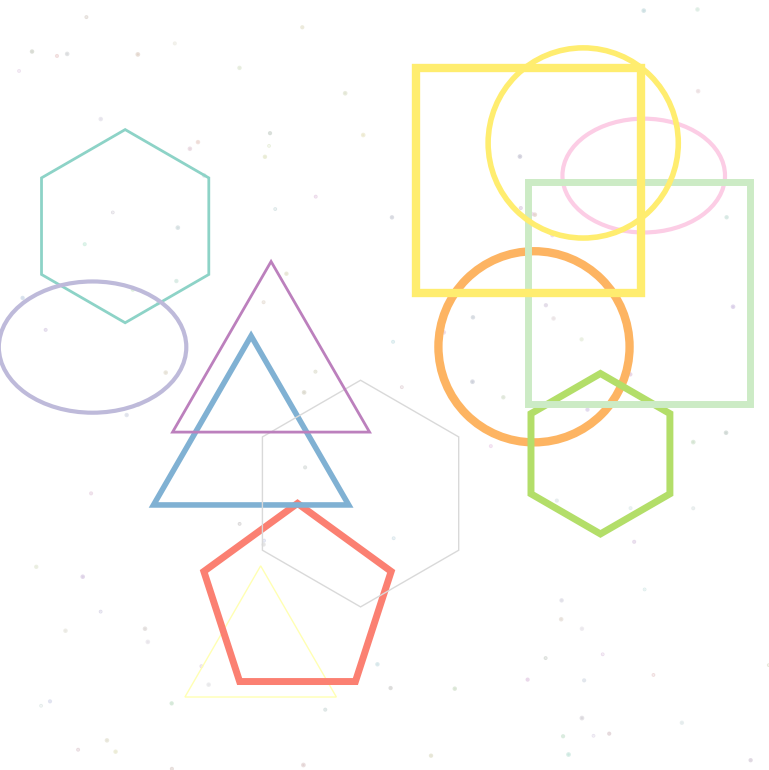[{"shape": "hexagon", "thickness": 1, "radius": 0.63, "center": [0.163, 0.706]}, {"shape": "triangle", "thickness": 0.5, "radius": 0.57, "center": [0.339, 0.152]}, {"shape": "oval", "thickness": 1.5, "radius": 0.61, "center": [0.12, 0.549]}, {"shape": "pentagon", "thickness": 2.5, "radius": 0.64, "center": [0.386, 0.218]}, {"shape": "triangle", "thickness": 2, "radius": 0.73, "center": [0.326, 0.417]}, {"shape": "circle", "thickness": 3, "radius": 0.62, "center": [0.693, 0.55]}, {"shape": "hexagon", "thickness": 2.5, "radius": 0.52, "center": [0.78, 0.411]}, {"shape": "oval", "thickness": 1.5, "radius": 0.53, "center": [0.836, 0.772]}, {"shape": "hexagon", "thickness": 0.5, "radius": 0.74, "center": [0.468, 0.359]}, {"shape": "triangle", "thickness": 1, "radius": 0.74, "center": [0.352, 0.513]}, {"shape": "square", "thickness": 2.5, "radius": 0.72, "center": [0.83, 0.619]}, {"shape": "circle", "thickness": 2, "radius": 0.62, "center": [0.757, 0.814]}, {"shape": "square", "thickness": 3, "radius": 0.73, "center": [0.687, 0.766]}]